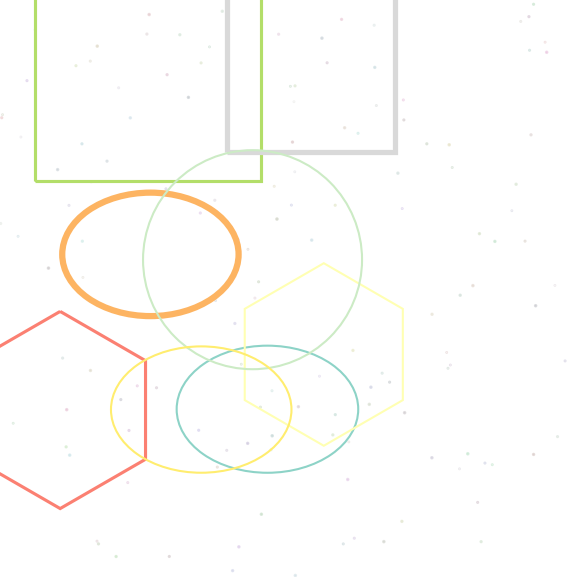[{"shape": "oval", "thickness": 1, "radius": 0.79, "center": [0.463, 0.291]}, {"shape": "hexagon", "thickness": 1, "radius": 0.79, "center": [0.561, 0.385]}, {"shape": "hexagon", "thickness": 1.5, "radius": 0.85, "center": [0.104, 0.289]}, {"shape": "oval", "thickness": 3, "radius": 0.76, "center": [0.26, 0.559]}, {"shape": "square", "thickness": 1.5, "radius": 0.98, "center": [0.256, 0.882]}, {"shape": "square", "thickness": 2.5, "radius": 0.73, "center": [0.538, 0.882]}, {"shape": "circle", "thickness": 1, "radius": 0.95, "center": [0.437, 0.549]}, {"shape": "oval", "thickness": 1, "radius": 0.78, "center": [0.348, 0.29]}]